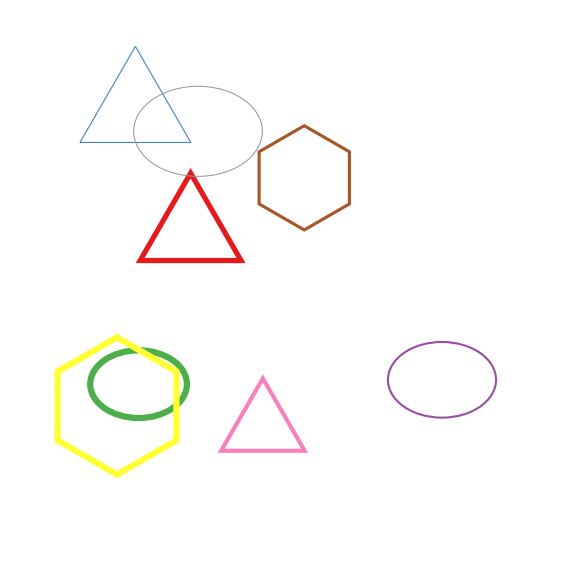[{"shape": "triangle", "thickness": 2.5, "radius": 0.5, "center": [0.33, 0.598]}, {"shape": "triangle", "thickness": 0.5, "radius": 0.55, "center": [0.234, 0.808]}, {"shape": "oval", "thickness": 3, "radius": 0.42, "center": [0.24, 0.334]}, {"shape": "oval", "thickness": 1, "radius": 0.47, "center": [0.765, 0.341]}, {"shape": "hexagon", "thickness": 3, "radius": 0.59, "center": [0.203, 0.296]}, {"shape": "hexagon", "thickness": 1.5, "radius": 0.45, "center": [0.527, 0.691]}, {"shape": "triangle", "thickness": 2, "radius": 0.42, "center": [0.455, 0.26]}, {"shape": "oval", "thickness": 0.5, "radius": 0.56, "center": [0.343, 0.772]}]